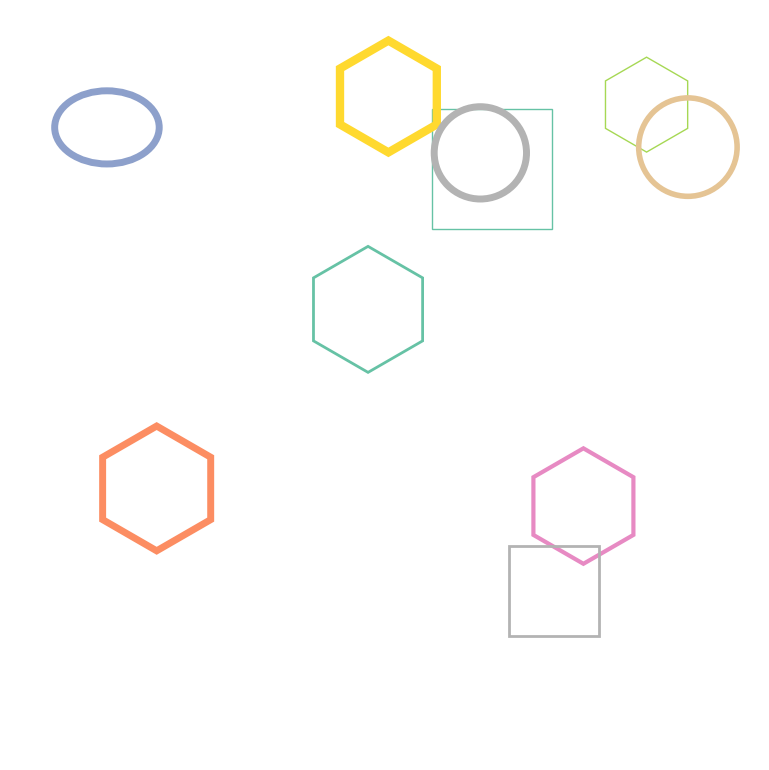[{"shape": "square", "thickness": 0.5, "radius": 0.39, "center": [0.639, 0.781]}, {"shape": "hexagon", "thickness": 1, "radius": 0.41, "center": [0.478, 0.598]}, {"shape": "hexagon", "thickness": 2.5, "radius": 0.41, "center": [0.203, 0.366]}, {"shape": "oval", "thickness": 2.5, "radius": 0.34, "center": [0.139, 0.835]}, {"shape": "hexagon", "thickness": 1.5, "radius": 0.37, "center": [0.758, 0.343]}, {"shape": "hexagon", "thickness": 0.5, "radius": 0.31, "center": [0.84, 0.864]}, {"shape": "hexagon", "thickness": 3, "radius": 0.36, "center": [0.504, 0.875]}, {"shape": "circle", "thickness": 2, "radius": 0.32, "center": [0.893, 0.809]}, {"shape": "square", "thickness": 1, "radius": 0.29, "center": [0.72, 0.233]}, {"shape": "circle", "thickness": 2.5, "radius": 0.3, "center": [0.624, 0.801]}]